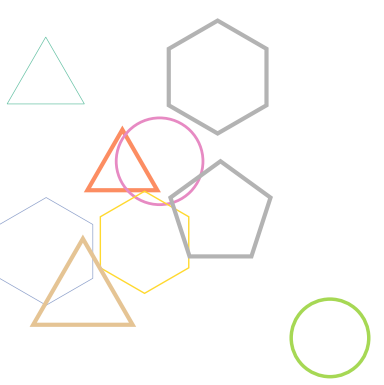[{"shape": "triangle", "thickness": 0.5, "radius": 0.58, "center": [0.119, 0.788]}, {"shape": "triangle", "thickness": 3, "radius": 0.52, "center": [0.318, 0.558]}, {"shape": "hexagon", "thickness": 0.5, "radius": 0.7, "center": [0.12, 0.347]}, {"shape": "circle", "thickness": 2, "radius": 0.56, "center": [0.415, 0.581]}, {"shape": "circle", "thickness": 2.5, "radius": 0.5, "center": [0.857, 0.122]}, {"shape": "hexagon", "thickness": 1, "radius": 0.66, "center": [0.375, 0.371]}, {"shape": "triangle", "thickness": 3, "radius": 0.75, "center": [0.215, 0.231]}, {"shape": "hexagon", "thickness": 3, "radius": 0.73, "center": [0.565, 0.8]}, {"shape": "pentagon", "thickness": 3, "radius": 0.68, "center": [0.573, 0.445]}]